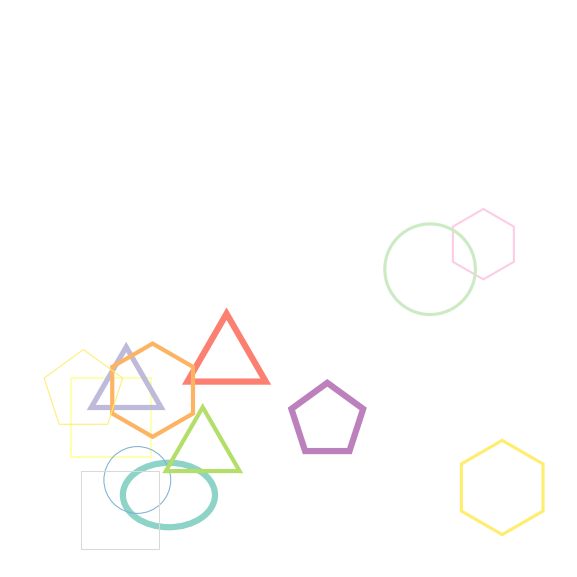[{"shape": "oval", "thickness": 3, "radius": 0.4, "center": [0.293, 0.142]}, {"shape": "square", "thickness": 1, "radius": 0.34, "center": [0.192, 0.276]}, {"shape": "triangle", "thickness": 2.5, "radius": 0.35, "center": [0.219, 0.328]}, {"shape": "triangle", "thickness": 3, "radius": 0.39, "center": [0.392, 0.378]}, {"shape": "circle", "thickness": 0.5, "radius": 0.29, "center": [0.238, 0.168]}, {"shape": "hexagon", "thickness": 2, "radius": 0.4, "center": [0.264, 0.323]}, {"shape": "triangle", "thickness": 2, "radius": 0.37, "center": [0.351, 0.22]}, {"shape": "hexagon", "thickness": 1, "radius": 0.3, "center": [0.837, 0.576]}, {"shape": "square", "thickness": 0.5, "radius": 0.34, "center": [0.208, 0.116]}, {"shape": "pentagon", "thickness": 3, "radius": 0.33, "center": [0.567, 0.271]}, {"shape": "circle", "thickness": 1.5, "radius": 0.39, "center": [0.745, 0.533]}, {"shape": "pentagon", "thickness": 0.5, "radius": 0.36, "center": [0.144, 0.322]}, {"shape": "hexagon", "thickness": 1.5, "radius": 0.41, "center": [0.87, 0.155]}]